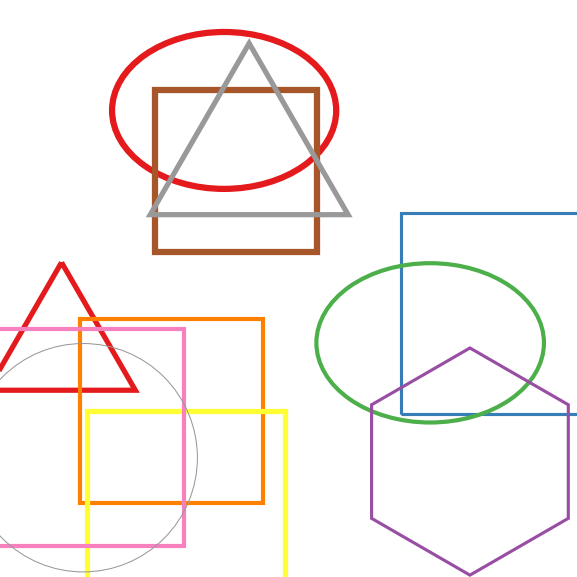[{"shape": "triangle", "thickness": 2.5, "radius": 0.74, "center": [0.107, 0.397]}, {"shape": "oval", "thickness": 3, "radius": 0.97, "center": [0.388, 0.808]}, {"shape": "square", "thickness": 1.5, "radius": 0.87, "center": [0.868, 0.456]}, {"shape": "oval", "thickness": 2, "radius": 0.99, "center": [0.745, 0.405]}, {"shape": "hexagon", "thickness": 1.5, "radius": 0.98, "center": [0.814, 0.2]}, {"shape": "square", "thickness": 2, "radius": 0.79, "center": [0.297, 0.288]}, {"shape": "square", "thickness": 2.5, "radius": 0.86, "center": [0.322, 0.116]}, {"shape": "square", "thickness": 3, "radius": 0.7, "center": [0.408, 0.703]}, {"shape": "square", "thickness": 2, "radius": 0.94, "center": [0.13, 0.242]}, {"shape": "triangle", "thickness": 2.5, "radius": 0.99, "center": [0.431, 0.726]}, {"shape": "circle", "thickness": 0.5, "radius": 0.99, "center": [0.144, 0.207]}]